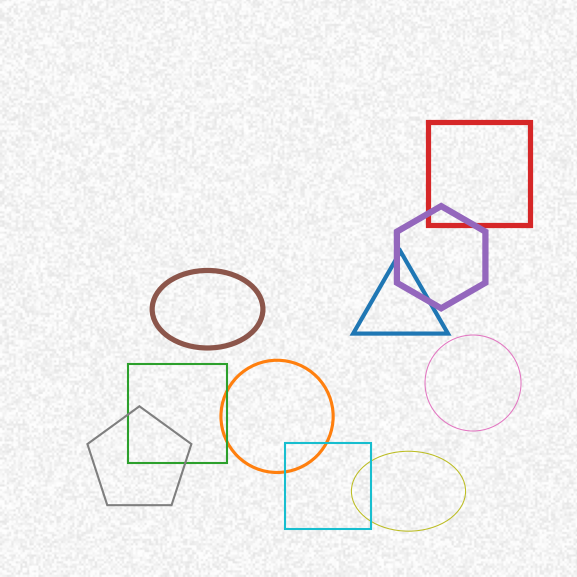[{"shape": "triangle", "thickness": 2, "radius": 0.47, "center": [0.694, 0.469]}, {"shape": "circle", "thickness": 1.5, "radius": 0.49, "center": [0.48, 0.278]}, {"shape": "square", "thickness": 1, "radius": 0.43, "center": [0.308, 0.283]}, {"shape": "square", "thickness": 2.5, "radius": 0.44, "center": [0.829, 0.699]}, {"shape": "hexagon", "thickness": 3, "radius": 0.44, "center": [0.764, 0.554]}, {"shape": "oval", "thickness": 2.5, "radius": 0.48, "center": [0.359, 0.464]}, {"shape": "circle", "thickness": 0.5, "radius": 0.42, "center": [0.819, 0.336]}, {"shape": "pentagon", "thickness": 1, "radius": 0.47, "center": [0.241, 0.201]}, {"shape": "oval", "thickness": 0.5, "radius": 0.49, "center": [0.707, 0.149]}, {"shape": "square", "thickness": 1, "radius": 0.37, "center": [0.568, 0.157]}]